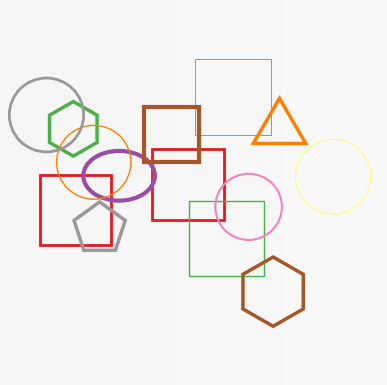[{"shape": "square", "thickness": 2, "radius": 0.46, "center": [0.195, 0.454]}, {"shape": "square", "thickness": 2, "radius": 0.46, "center": [0.486, 0.522]}, {"shape": "square", "thickness": 0.5, "radius": 0.49, "center": [0.602, 0.747]}, {"shape": "square", "thickness": 1, "radius": 0.49, "center": [0.585, 0.381]}, {"shape": "hexagon", "thickness": 2.5, "radius": 0.35, "center": [0.189, 0.665]}, {"shape": "oval", "thickness": 3, "radius": 0.46, "center": [0.307, 0.543]}, {"shape": "triangle", "thickness": 2.5, "radius": 0.39, "center": [0.721, 0.666]}, {"shape": "circle", "thickness": 1, "radius": 0.48, "center": [0.242, 0.578]}, {"shape": "circle", "thickness": 0.5, "radius": 0.49, "center": [0.86, 0.541]}, {"shape": "hexagon", "thickness": 2.5, "radius": 0.45, "center": [0.705, 0.242]}, {"shape": "square", "thickness": 3, "radius": 0.36, "center": [0.443, 0.65]}, {"shape": "circle", "thickness": 1.5, "radius": 0.43, "center": [0.642, 0.463]}, {"shape": "pentagon", "thickness": 2.5, "radius": 0.35, "center": [0.257, 0.406]}, {"shape": "circle", "thickness": 2, "radius": 0.48, "center": [0.12, 0.701]}]